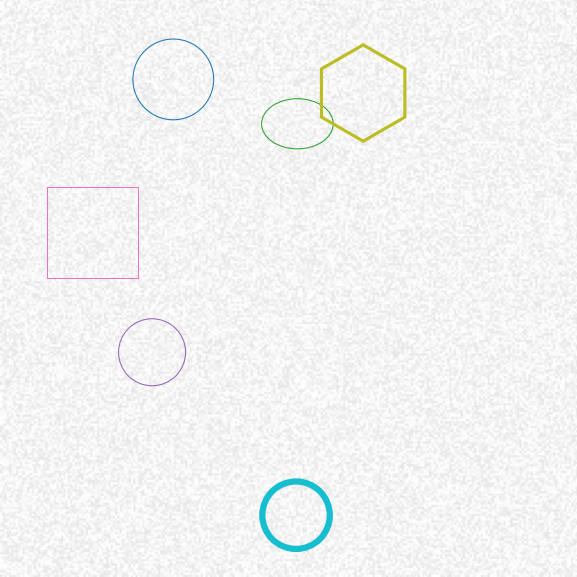[{"shape": "circle", "thickness": 0.5, "radius": 0.35, "center": [0.3, 0.862]}, {"shape": "oval", "thickness": 0.5, "radius": 0.31, "center": [0.515, 0.785]}, {"shape": "circle", "thickness": 0.5, "radius": 0.29, "center": [0.263, 0.389]}, {"shape": "square", "thickness": 0.5, "radius": 0.39, "center": [0.16, 0.597]}, {"shape": "hexagon", "thickness": 1.5, "radius": 0.42, "center": [0.629, 0.838]}, {"shape": "circle", "thickness": 3, "radius": 0.29, "center": [0.513, 0.107]}]